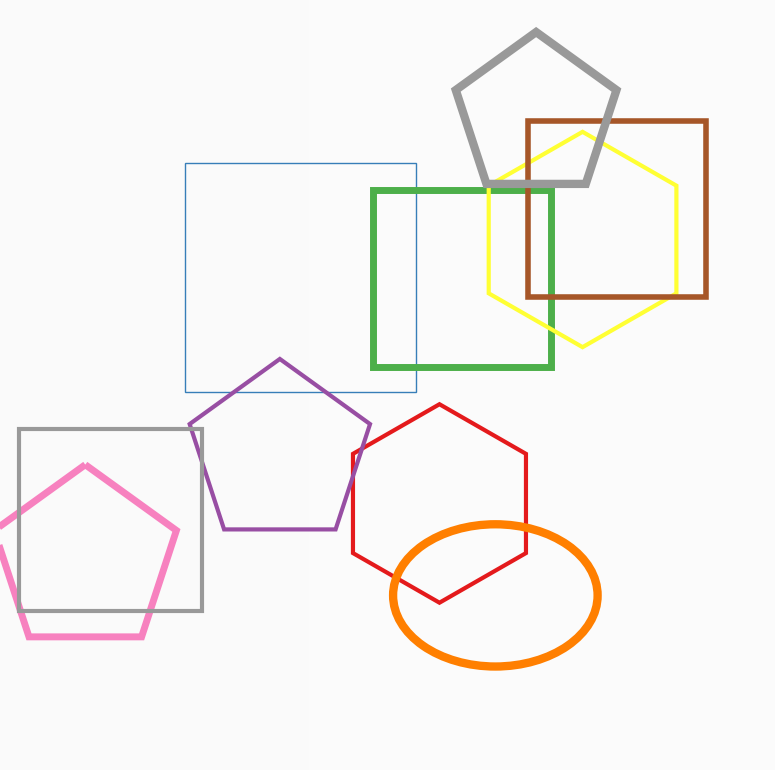[{"shape": "hexagon", "thickness": 1.5, "radius": 0.64, "center": [0.567, 0.346]}, {"shape": "square", "thickness": 0.5, "radius": 0.74, "center": [0.388, 0.639]}, {"shape": "square", "thickness": 2.5, "radius": 0.57, "center": [0.596, 0.638]}, {"shape": "pentagon", "thickness": 1.5, "radius": 0.61, "center": [0.361, 0.411]}, {"shape": "oval", "thickness": 3, "radius": 0.66, "center": [0.639, 0.227]}, {"shape": "hexagon", "thickness": 1.5, "radius": 0.7, "center": [0.752, 0.689]}, {"shape": "square", "thickness": 2, "radius": 0.57, "center": [0.796, 0.728]}, {"shape": "pentagon", "thickness": 2.5, "radius": 0.62, "center": [0.11, 0.273]}, {"shape": "pentagon", "thickness": 3, "radius": 0.55, "center": [0.692, 0.849]}, {"shape": "square", "thickness": 1.5, "radius": 0.59, "center": [0.142, 0.324]}]